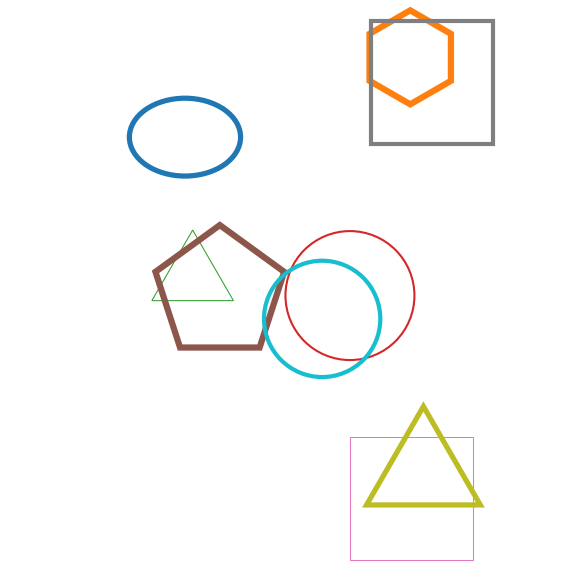[{"shape": "oval", "thickness": 2.5, "radius": 0.48, "center": [0.32, 0.762]}, {"shape": "hexagon", "thickness": 3, "radius": 0.41, "center": [0.71, 0.9]}, {"shape": "triangle", "thickness": 0.5, "radius": 0.41, "center": [0.334, 0.519]}, {"shape": "circle", "thickness": 1, "radius": 0.56, "center": [0.606, 0.487]}, {"shape": "pentagon", "thickness": 3, "radius": 0.59, "center": [0.381, 0.492]}, {"shape": "square", "thickness": 0.5, "radius": 0.53, "center": [0.712, 0.137]}, {"shape": "square", "thickness": 2, "radius": 0.53, "center": [0.748, 0.856]}, {"shape": "triangle", "thickness": 2.5, "radius": 0.57, "center": [0.733, 0.182]}, {"shape": "circle", "thickness": 2, "radius": 0.5, "center": [0.558, 0.447]}]